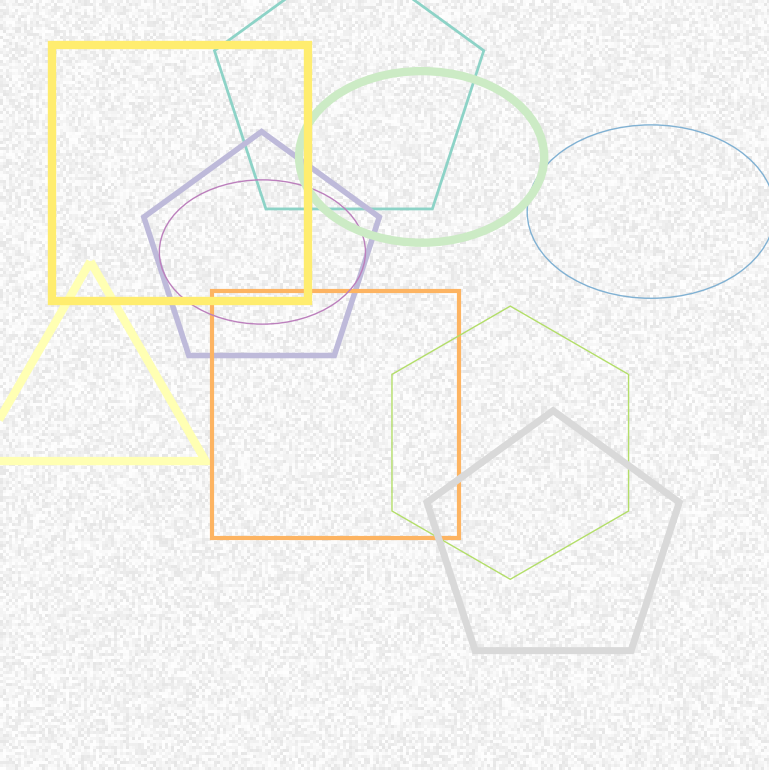[{"shape": "pentagon", "thickness": 1, "radius": 0.92, "center": [0.453, 0.877]}, {"shape": "triangle", "thickness": 3, "radius": 0.86, "center": [0.117, 0.488]}, {"shape": "pentagon", "thickness": 2, "radius": 0.8, "center": [0.34, 0.668]}, {"shape": "oval", "thickness": 0.5, "radius": 0.8, "center": [0.846, 0.725]}, {"shape": "square", "thickness": 1.5, "radius": 0.8, "center": [0.436, 0.462]}, {"shape": "hexagon", "thickness": 0.5, "radius": 0.89, "center": [0.663, 0.425]}, {"shape": "pentagon", "thickness": 2.5, "radius": 0.86, "center": [0.718, 0.294]}, {"shape": "oval", "thickness": 0.5, "radius": 0.67, "center": [0.341, 0.673]}, {"shape": "oval", "thickness": 3, "radius": 0.8, "center": [0.548, 0.796]}, {"shape": "square", "thickness": 3, "radius": 0.83, "center": [0.234, 0.776]}]